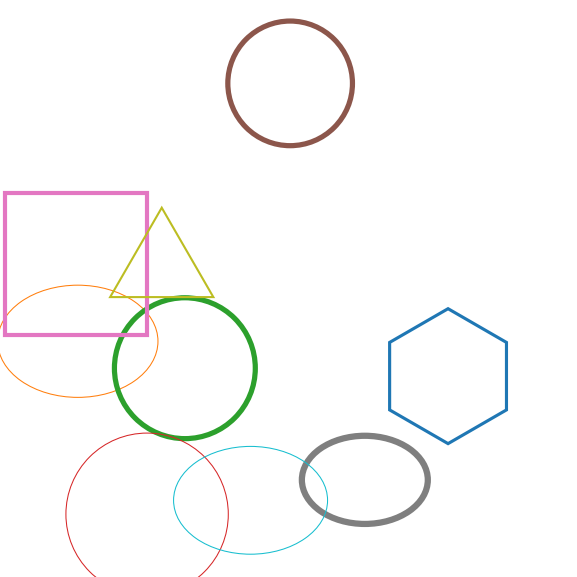[{"shape": "hexagon", "thickness": 1.5, "radius": 0.58, "center": [0.776, 0.348]}, {"shape": "oval", "thickness": 0.5, "radius": 0.69, "center": [0.135, 0.408]}, {"shape": "circle", "thickness": 2.5, "radius": 0.61, "center": [0.32, 0.362]}, {"shape": "circle", "thickness": 0.5, "radius": 0.7, "center": [0.255, 0.109]}, {"shape": "circle", "thickness": 2.5, "radius": 0.54, "center": [0.502, 0.855]}, {"shape": "square", "thickness": 2, "radius": 0.62, "center": [0.131, 0.542]}, {"shape": "oval", "thickness": 3, "radius": 0.55, "center": [0.632, 0.168]}, {"shape": "triangle", "thickness": 1, "radius": 0.52, "center": [0.28, 0.536]}, {"shape": "oval", "thickness": 0.5, "radius": 0.67, "center": [0.434, 0.133]}]